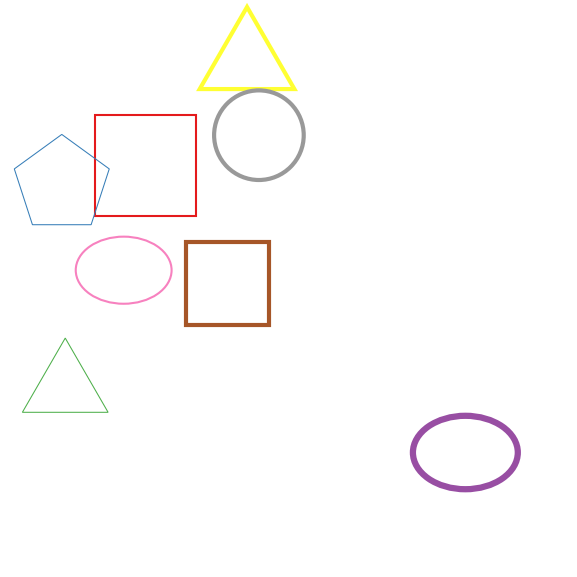[{"shape": "square", "thickness": 1, "radius": 0.44, "center": [0.251, 0.712]}, {"shape": "pentagon", "thickness": 0.5, "radius": 0.43, "center": [0.107, 0.68]}, {"shape": "triangle", "thickness": 0.5, "radius": 0.43, "center": [0.113, 0.328]}, {"shape": "oval", "thickness": 3, "radius": 0.45, "center": [0.806, 0.216]}, {"shape": "triangle", "thickness": 2, "radius": 0.47, "center": [0.428, 0.892]}, {"shape": "square", "thickness": 2, "radius": 0.36, "center": [0.394, 0.509]}, {"shape": "oval", "thickness": 1, "radius": 0.41, "center": [0.214, 0.531]}, {"shape": "circle", "thickness": 2, "radius": 0.39, "center": [0.448, 0.765]}]